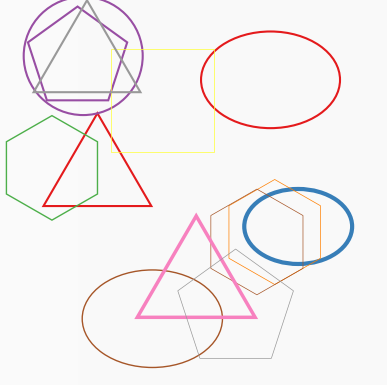[{"shape": "triangle", "thickness": 1.5, "radius": 0.8, "center": [0.251, 0.545]}, {"shape": "oval", "thickness": 1.5, "radius": 0.9, "center": [0.698, 0.793]}, {"shape": "oval", "thickness": 3, "radius": 0.7, "center": [0.77, 0.412]}, {"shape": "hexagon", "thickness": 1, "radius": 0.68, "center": [0.134, 0.564]}, {"shape": "circle", "thickness": 1.5, "radius": 0.77, "center": [0.215, 0.855]}, {"shape": "pentagon", "thickness": 1.5, "radius": 0.67, "center": [0.2, 0.848]}, {"shape": "hexagon", "thickness": 0.5, "radius": 0.68, "center": [0.709, 0.397]}, {"shape": "square", "thickness": 0.5, "radius": 0.67, "center": [0.419, 0.74]}, {"shape": "hexagon", "thickness": 0.5, "radius": 0.69, "center": [0.663, 0.372]}, {"shape": "oval", "thickness": 1, "radius": 0.9, "center": [0.393, 0.172]}, {"shape": "triangle", "thickness": 2.5, "radius": 0.88, "center": [0.506, 0.264]}, {"shape": "triangle", "thickness": 1.5, "radius": 0.8, "center": [0.225, 0.84]}, {"shape": "pentagon", "thickness": 0.5, "radius": 0.78, "center": [0.608, 0.196]}]